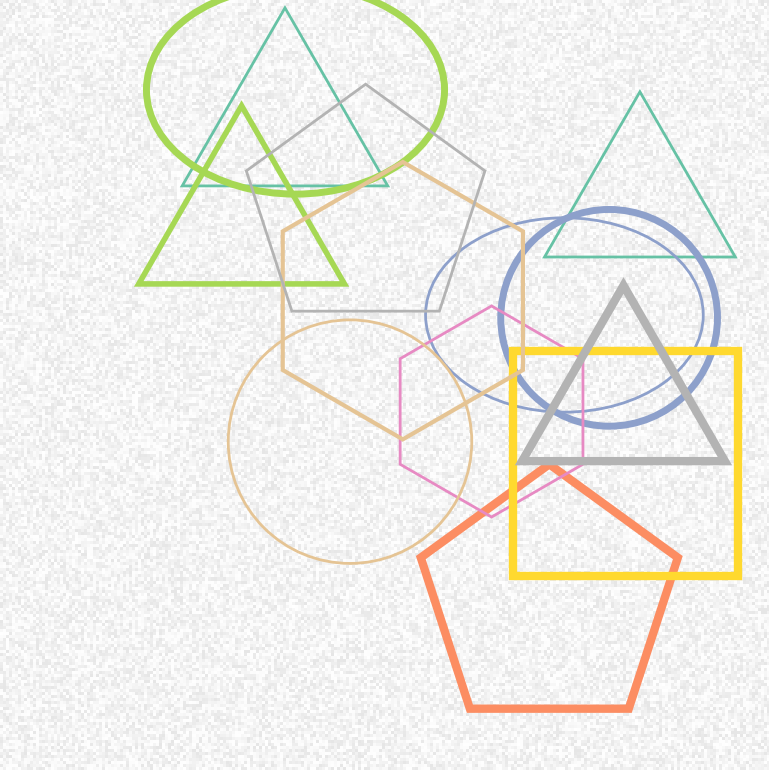[{"shape": "triangle", "thickness": 1, "radius": 0.72, "center": [0.831, 0.738]}, {"shape": "triangle", "thickness": 1, "radius": 0.77, "center": [0.37, 0.836]}, {"shape": "pentagon", "thickness": 3, "radius": 0.88, "center": [0.713, 0.222]}, {"shape": "oval", "thickness": 1, "radius": 0.9, "center": [0.733, 0.591]}, {"shape": "circle", "thickness": 2.5, "radius": 0.7, "center": [0.791, 0.587]}, {"shape": "hexagon", "thickness": 1, "radius": 0.69, "center": [0.638, 0.466]}, {"shape": "oval", "thickness": 2.5, "radius": 0.97, "center": [0.384, 0.883]}, {"shape": "triangle", "thickness": 2, "radius": 0.77, "center": [0.314, 0.708]}, {"shape": "square", "thickness": 3, "radius": 0.73, "center": [0.812, 0.398]}, {"shape": "hexagon", "thickness": 1.5, "radius": 0.9, "center": [0.523, 0.61]}, {"shape": "circle", "thickness": 1, "radius": 0.79, "center": [0.455, 0.426]}, {"shape": "triangle", "thickness": 3, "radius": 0.76, "center": [0.81, 0.477]}, {"shape": "pentagon", "thickness": 1, "radius": 0.81, "center": [0.475, 0.728]}]